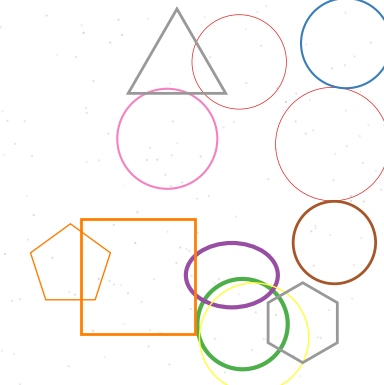[{"shape": "circle", "thickness": 0.5, "radius": 0.74, "center": [0.863, 0.626]}, {"shape": "circle", "thickness": 0.5, "radius": 0.61, "center": [0.621, 0.839]}, {"shape": "circle", "thickness": 1.5, "radius": 0.58, "center": [0.899, 0.888]}, {"shape": "circle", "thickness": 3, "radius": 0.59, "center": [0.63, 0.158]}, {"shape": "oval", "thickness": 3, "radius": 0.6, "center": [0.602, 0.285]}, {"shape": "square", "thickness": 2, "radius": 0.74, "center": [0.358, 0.281]}, {"shape": "pentagon", "thickness": 1, "radius": 0.55, "center": [0.183, 0.31]}, {"shape": "circle", "thickness": 1, "radius": 0.71, "center": [0.66, 0.123]}, {"shape": "circle", "thickness": 2, "radius": 0.54, "center": [0.869, 0.37]}, {"shape": "circle", "thickness": 1.5, "radius": 0.65, "center": [0.435, 0.64]}, {"shape": "hexagon", "thickness": 2, "radius": 0.52, "center": [0.786, 0.162]}, {"shape": "triangle", "thickness": 2, "radius": 0.73, "center": [0.46, 0.831]}]